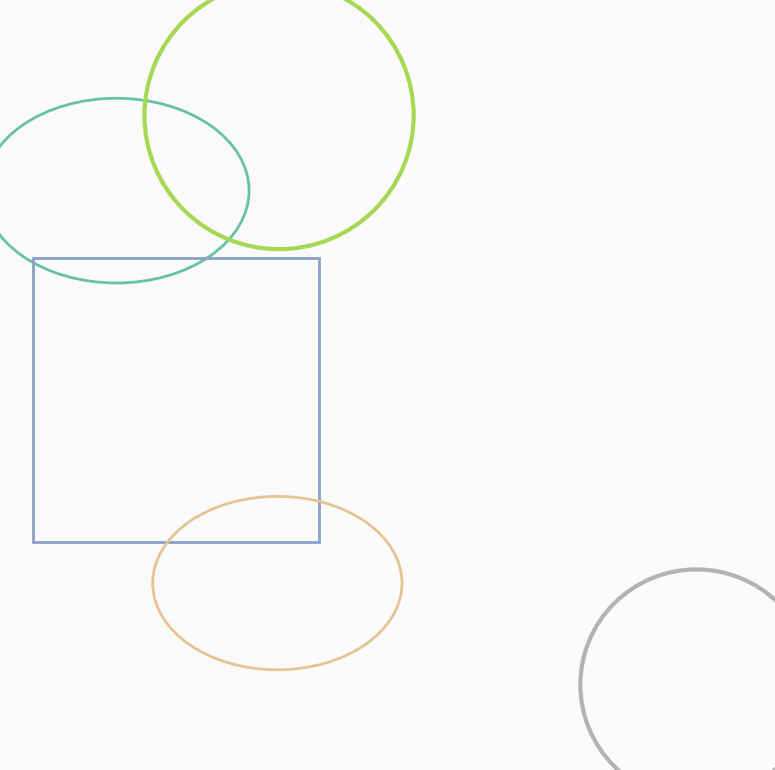[{"shape": "oval", "thickness": 1, "radius": 0.86, "center": [0.15, 0.752]}, {"shape": "square", "thickness": 1, "radius": 0.92, "center": [0.227, 0.481]}, {"shape": "circle", "thickness": 1.5, "radius": 0.87, "center": [0.36, 0.85]}, {"shape": "oval", "thickness": 1, "radius": 0.8, "center": [0.358, 0.243]}, {"shape": "circle", "thickness": 1.5, "radius": 0.75, "center": [0.899, 0.111]}]